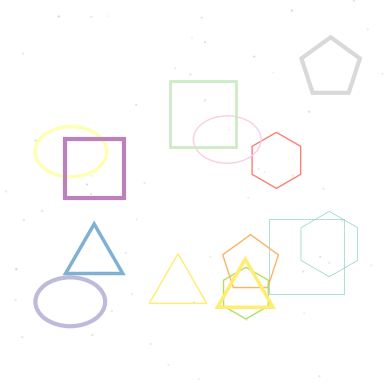[{"shape": "hexagon", "thickness": 0.5, "radius": 0.42, "center": [0.855, 0.366]}, {"shape": "square", "thickness": 0.5, "radius": 0.48, "center": [0.796, 0.334]}, {"shape": "oval", "thickness": 2.5, "radius": 0.47, "center": [0.184, 0.606]}, {"shape": "oval", "thickness": 3, "radius": 0.45, "center": [0.183, 0.216]}, {"shape": "hexagon", "thickness": 1, "radius": 0.36, "center": [0.718, 0.584]}, {"shape": "triangle", "thickness": 2.5, "radius": 0.43, "center": [0.245, 0.332]}, {"shape": "pentagon", "thickness": 1, "radius": 0.38, "center": [0.651, 0.315]}, {"shape": "hexagon", "thickness": 1, "radius": 0.34, "center": [0.639, 0.239]}, {"shape": "oval", "thickness": 1, "radius": 0.44, "center": [0.59, 0.638]}, {"shape": "pentagon", "thickness": 3, "radius": 0.4, "center": [0.859, 0.824]}, {"shape": "square", "thickness": 3, "radius": 0.38, "center": [0.245, 0.563]}, {"shape": "square", "thickness": 2, "radius": 0.43, "center": [0.528, 0.705]}, {"shape": "triangle", "thickness": 2.5, "radius": 0.42, "center": [0.637, 0.244]}, {"shape": "triangle", "thickness": 1, "radius": 0.43, "center": [0.462, 0.255]}]